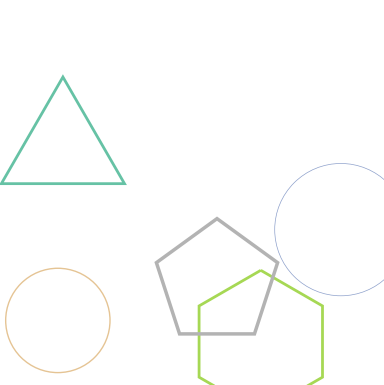[{"shape": "triangle", "thickness": 2, "radius": 0.92, "center": [0.163, 0.615]}, {"shape": "circle", "thickness": 0.5, "radius": 0.86, "center": [0.885, 0.404]}, {"shape": "hexagon", "thickness": 2, "radius": 0.93, "center": [0.677, 0.113]}, {"shape": "circle", "thickness": 1, "radius": 0.68, "center": [0.15, 0.168]}, {"shape": "pentagon", "thickness": 2.5, "radius": 0.83, "center": [0.564, 0.267]}]